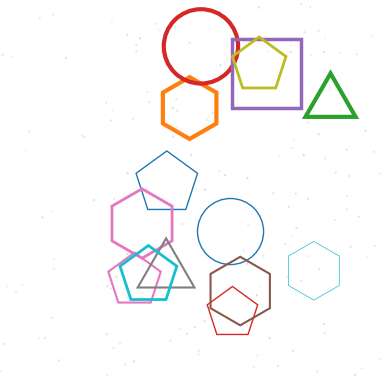[{"shape": "circle", "thickness": 1, "radius": 0.43, "center": [0.599, 0.399]}, {"shape": "pentagon", "thickness": 1, "radius": 0.42, "center": [0.433, 0.524]}, {"shape": "hexagon", "thickness": 3, "radius": 0.4, "center": [0.493, 0.719]}, {"shape": "triangle", "thickness": 3, "radius": 0.38, "center": [0.859, 0.734]}, {"shape": "circle", "thickness": 3, "radius": 0.48, "center": [0.522, 0.88]}, {"shape": "pentagon", "thickness": 1, "radius": 0.34, "center": [0.604, 0.187]}, {"shape": "square", "thickness": 2.5, "radius": 0.45, "center": [0.691, 0.809]}, {"shape": "hexagon", "thickness": 1.5, "radius": 0.45, "center": [0.624, 0.244]}, {"shape": "hexagon", "thickness": 2, "radius": 0.45, "center": [0.369, 0.419]}, {"shape": "pentagon", "thickness": 1.5, "radius": 0.36, "center": [0.349, 0.272]}, {"shape": "triangle", "thickness": 1.5, "radius": 0.43, "center": [0.431, 0.296]}, {"shape": "pentagon", "thickness": 2, "radius": 0.37, "center": [0.673, 0.831]}, {"shape": "hexagon", "thickness": 0.5, "radius": 0.38, "center": [0.815, 0.297]}, {"shape": "pentagon", "thickness": 2, "radius": 0.39, "center": [0.386, 0.285]}]